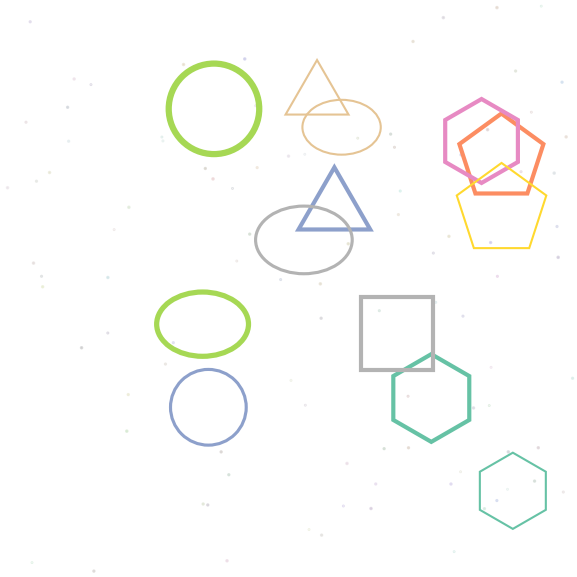[{"shape": "hexagon", "thickness": 2, "radius": 0.38, "center": [0.747, 0.31]}, {"shape": "hexagon", "thickness": 1, "radius": 0.33, "center": [0.888, 0.149]}, {"shape": "pentagon", "thickness": 2, "radius": 0.38, "center": [0.868, 0.726]}, {"shape": "circle", "thickness": 1.5, "radius": 0.33, "center": [0.361, 0.294]}, {"shape": "triangle", "thickness": 2, "radius": 0.36, "center": [0.579, 0.638]}, {"shape": "hexagon", "thickness": 2, "radius": 0.36, "center": [0.834, 0.755]}, {"shape": "circle", "thickness": 3, "radius": 0.39, "center": [0.371, 0.811]}, {"shape": "oval", "thickness": 2.5, "radius": 0.4, "center": [0.351, 0.438]}, {"shape": "pentagon", "thickness": 1, "radius": 0.41, "center": [0.868, 0.635]}, {"shape": "triangle", "thickness": 1, "radius": 0.31, "center": [0.549, 0.832]}, {"shape": "oval", "thickness": 1, "radius": 0.34, "center": [0.591, 0.779]}, {"shape": "oval", "thickness": 1.5, "radius": 0.42, "center": [0.526, 0.584]}, {"shape": "square", "thickness": 2, "radius": 0.31, "center": [0.688, 0.422]}]